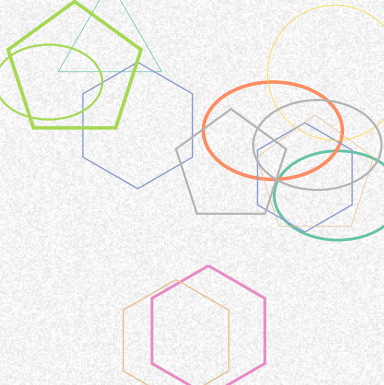[{"shape": "oval", "thickness": 2, "radius": 0.83, "center": [0.878, 0.492]}, {"shape": "triangle", "thickness": 0.5, "radius": 0.78, "center": [0.286, 0.891]}, {"shape": "oval", "thickness": 2.5, "radius": 0.9, "center": [0.709, 0.661]}, {"shape": "hexagon", "thickness": 1, "radius": 0.71, "center": [0.792, 0.539]}, {"shape": "hexagon", "thickness": 1, "radius": 0.82, "center": [0.358, 0.674]}, {"shape": "hexagon", "thickness": 2, "radius": 0.85, "center": [0.541, 0.141]}, {"shape": "oval", "thickness": 1.5, "radius": 0.69, "center": [0.127, 0.787]}, {"shape": "pentagon", "thickness": 2.5, "radius": 0.91, "center": [0.194, 0.815]}, {"shape": "circle", "thickness": 0.5, "radius": 0.88, "center": [0.87, 0.811]}, {"shape": "pentagon", "thickness": 0.5, "radius": 0.8, "center": [0.818, 0.542]}, {"shape": "hexagon", "thickness": 1, "radius": 0.79, "center": [0.457, 0.116]}, {"shape": "oval", "thickness": 1.5, "radius": 0.83, "center": [0.824, 0.623]}, {"shape": "pentagon", "thickness": 1.5, "radius": 0.75, "center": [0.6, 0.566]}]